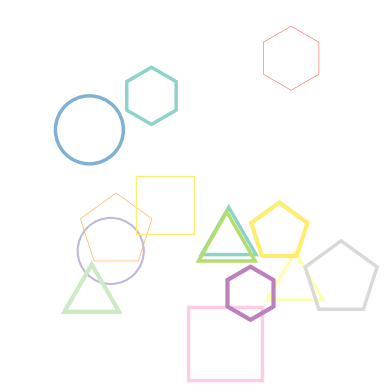[{"shape": "hexagon", "thickness": 2.5, "radius": 0.37, "center": [0.393, 0.751]}, {"shape": "triangle", "thickness": 2.5, "radius": 0.41, "center": [0.594, 0.38]}, {"shape": "triangle", "thickness": 2.5, "radius": 0.42, "center": [0.766, 0.263]}, {"shape": "circle", "thickness": 1.5, "radius": 0.43, "center": [0.288, 0.348]}, {"shape": "hexagon", "thickness": 0.5, "radius": 0.42, "center": [0.756, 0.849]}, {"shape": "circle", "thickness": 2.5, "radius": 0.44, "center": [0.232, 0.663]}, {"shape": "pentagon", "thickness": 0.5, "radius": 0.49, "center": [0.302, 0.401]}, {"shape": "triangle", "thickness": 2.5, "radius": 0.42, "center": [0.589, 0.365]}, {"shape": "square", "thickness": 2.5, "radius": 0.48, "center": [0.583, 0.108]}, {"shape": "pentagon", "thickness": 2.5, "radius": 0.49, "center": [0.886, 0.276]}, {"shape": "hexagon", "thickness": 3, "radius": 0.34, "center": [0.651, 0.238]}, {"shape": "triangle", "thickness": 3, "radius": 0.41, "center": [0.238, 0.231]}, {"shape": "square", "thickness": 1, "radius": 0.38, "center": [0.429, 0.467]}, {"shape": "pentagon", "thickness": 3, "radius": 0.38, "center": [0.725, 0.397]}]